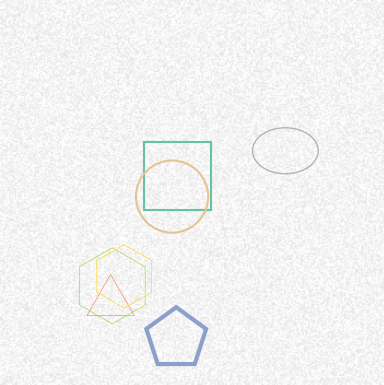[{"shape": "square", "thickness": 1.5, "radius": 0.44, "center": [0.462, 0.543]}, {"shape": "triangle", "thickness": 0.5, "radius": 0.36, "center": [0.287, 0.216]}, {"shape": "pentagon", "thickness": 3, "radius": 0.41, "center": [0.458, 0.12]}, {"shape": "hexagon", "thickness": 0.5, "radius": 0.49, "center": [0.292, 0.258]}, {"shape": "hexagon", "thickness": 0.5, "radius": 0.41, "center": [0.323, 0.282]}, {"shape": "circle", "thickness": 1.5, "radius": 0.47, "center": [0.447, 0.489]}, {"shape": "oval", "thickness": 1, "radius": 0.43, "center": [0.741, 0.608]}]